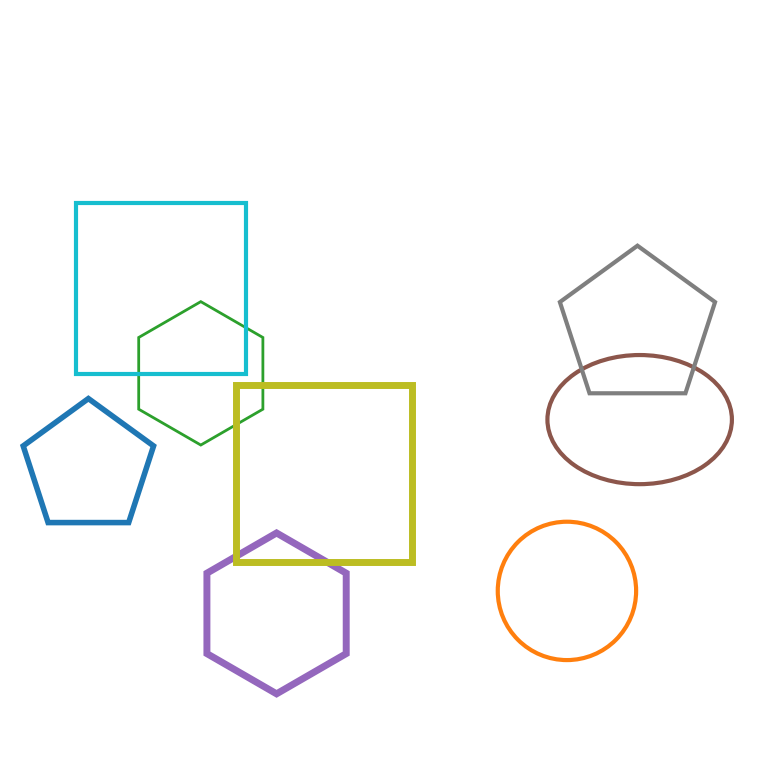[{"shape": "pentagon", "thickness": 2, "radius": 0.45, "center": [0.115, 0.393]}, {"shape": "circle", "thickness": 1.5, "radius": 0.45, "center": [0.736, 0.233]}, {"shape": "hexagon", "thickness": 1, "radius": 0.47, "center": [0.261, 0.515]}, {"shape": "hexagon", "thickness": 2.5, "radius": 0.52, "center": [0.359, 0.203]}, {"shape": "oval", "thickness": 1.5, "radius": 0.6, "center": [0.831, 0.455]}, {"shape": "pentagon", "thickness": 1.5, "radius": 0.53, "center": [0.828, 0.575]}, {"shape": "square", "thickness": 2.5, "radius": 0.57, "center": [0.421, 0.385]}, {"shape": "square", "thickness": 1.5, "radius": 0.55, "center": [0.209, 0.625]}]